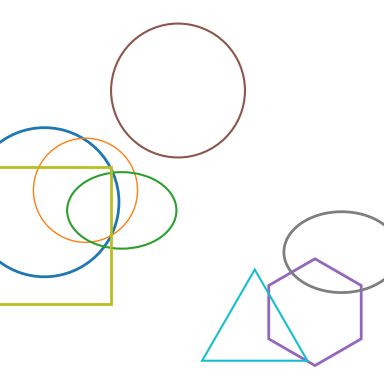[{"shape": "circle", "thickness": 2, "radius": 0.97, "center": [0.115, 0.475]}, {"shape": "circle", "thickness": 1, "radius": 0.68, "center": [0.222, 0.506]}, {"shape": "oval", "thickness": 1.5, "radius": 0.71, "center": [0.316, 0.453]}, {"shape": "hexagon", "thickness": 2, "radius": 0.69, "center": [0.818, 0.189]}, {"shape": "circle", "thickness": 1.5, "radius": 0.87, "center": [0.462, 0.765]}, {"shape": "oval", "thickness": 2, "radius": 0.75, "center": [0.887, 0.345]}, {"shape": "square", "thickness": 2, "radius": 0.89, "center": [0.112, 0.388]}, {"shape": "triangle", "thickness": 1.5, "radius": 0.79, "center": [0.662, 0.142]}]